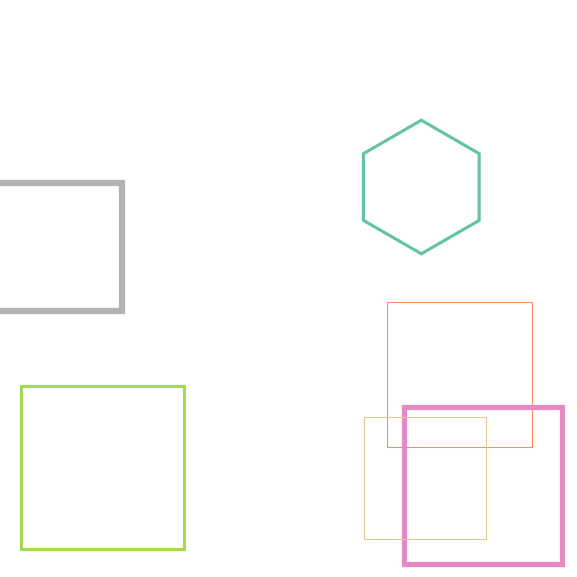[{"shape": "hexagon", "thickness": 1.5, "radius": 0.58, "center": [0.73, 0.675]}, {"shape": "square", "thickness": 0.5, "radius": 0.63, "center": [0.795, 0.351]}, {"shape": "square", "thickness": 2.5, "radius": 0.68, "center": [0.837, 0.158]}, {"shape": "square", "thickness": 1.5, "radius": 0.71, "center": [0.177, 0.19]}, {"shape": "square", "thickness": 0.5, "radius": 0.53, "center": [0.736, 0.171]}, {"shape": "square", "thickness": 3, "radius": 0.56, "center": [0.1, 0.571]}]